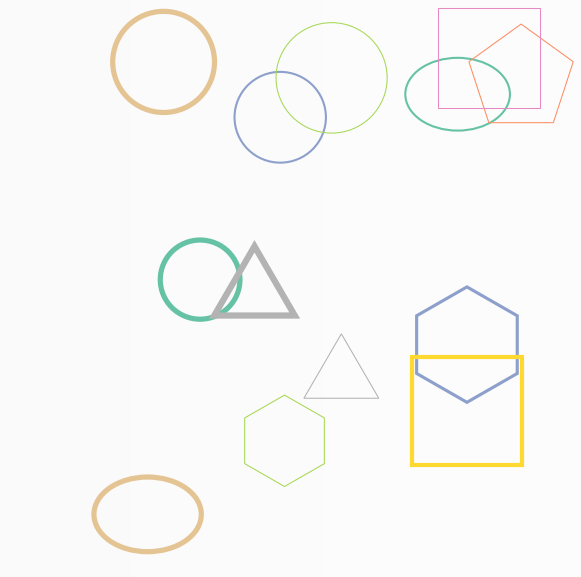[{"shape": "oval", "thickness": 1, "radius": 0.45, "center": [0.787, 0.836]}, {"shape": "circle", "thickness": 2.5, "radius": 0.34, "center": [0.344, 0.515]}, {"shape": "pentagon", "thickness": 0.5, "radius": 0.47, "center": [0.896, 0.863]}, {"shape": "circle", "thickness": 1, "radius": 0.39, "center": [0.482, 0.796]}, {"shape": "hexagon", "thickness": 1.5, "radius": 0.5, "center": [0.803, 0.402]}, {"shape": "square", "thickness": 0.5, "radius": 0.44, "center": [0.841, 0.899]}, {"shape": "circle", "thickness": 0.5, "radius": 0.48, "center": [0.571, 0.864]}, {"shape": "hexagon", "thickness": 0.5, "radius": 0.4, "center": [0.489, 0.236]}, {"shape": "square", "thickness": 2, "radius": 0.47, "center": [0.803, 0.287]}, {"shape": "oval", "thickness": 2.5, "radius": 0.46, "center": [0.254, 0.108]}, {"shape": "circle", "thickness": 2.5, "radius": 0.44, "center": [0.281, 0.892]}, {"shape": "triangle", "thickness": 0.5, "radius": 0.37, "center": [0.587, 0.347]}, {"shape": "triangle", "thickness": 3, "radius": 0.4, "center": [0.438, 0.493]}]